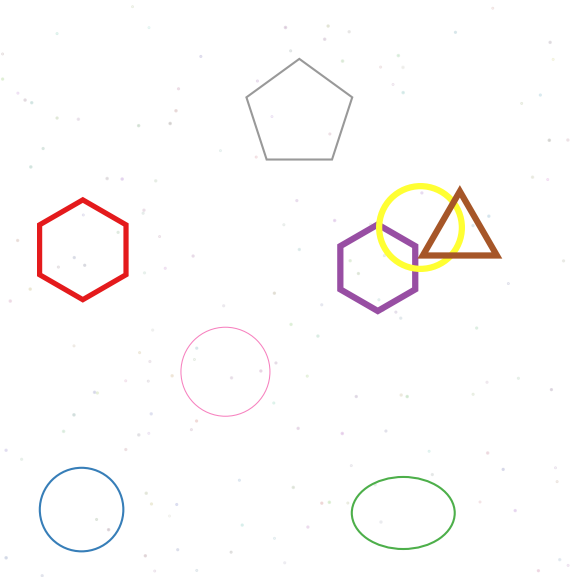[{"shape": "hexagon", "thickness": 2.5, "radius": 0.43, "center": [0.143, 0.567]}, {"shape": "circle", "thickness": 1, "radius": 0.36, "center": [0.141, 0.117]}, {"shape": "oval", "thickness": 1, "radius": 0.45, "center": [0.698, 0.111]}, {"shape": "hexagon", "thickness": 3, "radius": 0.37, "center": [0.654, 0.535]}, {"shape": "circle", "thickness": 3, "radius": 0.36, "center": [0.728, 0.605]}, {"shape": "triangle", "thickness": 3, "radius": 0.37, "center": [0.796, 0.594]}, {"shape": "circle", "thickness": 0.5, "radius": 0.39, "center": [0.39, 0.355]}, {"shape": "pentagon", "thickness": 1, "radius": 0.48, "center": [0.518, 0.801]}]